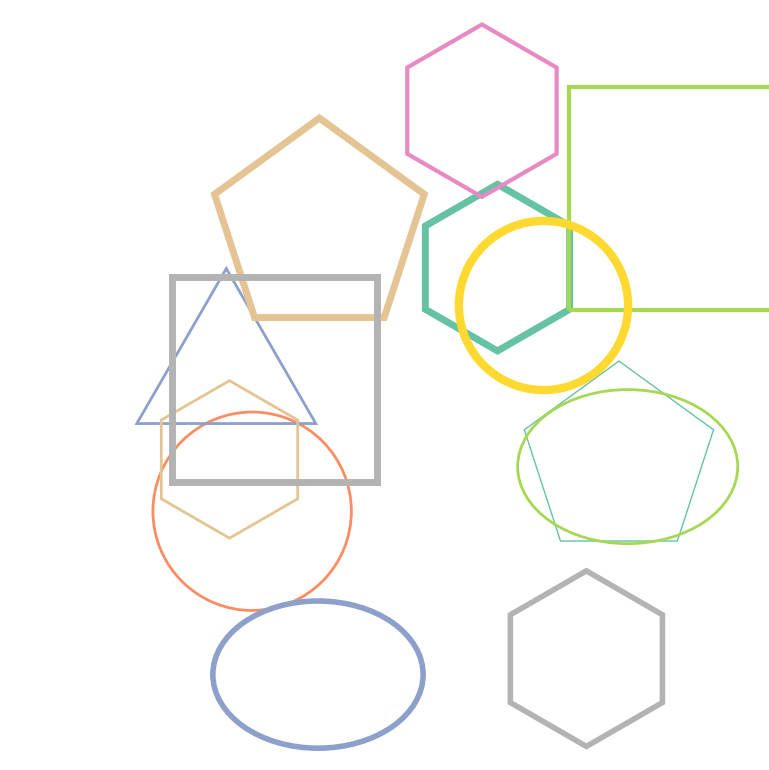[{"shape": "pentagon", "thickness": 0.5, "radius": 0.65, "center": [0.804, 0.402]}, {"shape": "hexagon", "thickness": 2.5, "radius": 0.54, "center": [0.646, 0.652]}, {"shape": "circle", "thickness": 1, "radius": 0.64, "center": [0.327, 0.336]}, {"shape": "triangle", "thickness": 1, "radius": 0.67, "center": [0.294, 0.517]}, {"shape": "oval", "thickness": 2, "radius": 0.68, "center": [0.413, 0.124]}, {"shape": "hexagon", "thickness": 1.5, "radius": 0.56, "center": [0.626, 0.856]}, {"shape": "oval", "thickness": 1, "radius": 0.71, "center": [0.815, 0.394]}, {"shape": "square", "thickness": 1.5, "radius": 0.72, "center": [0.884, 0.742]}, {"shape": "circle", "thickness": 3, "radius": 0.55, "center": [0.706, 0.603]}, {"shape": "pentagon", "thickness": 2.5, "radius": 0.72, "center": [0.415, 0.703]}, {"shape": "hexagon", "thickness": 1, "radius": 0.51, "center": [0.298, 0.403]}, {"shape": "hexagon", "thickness": 2, "radius": 0.57, "center": [0.762, 0.145]}, {"shape": "square", "thickness": 2.5, "radius": 0.67, "center": [0.356, 0.507]}]